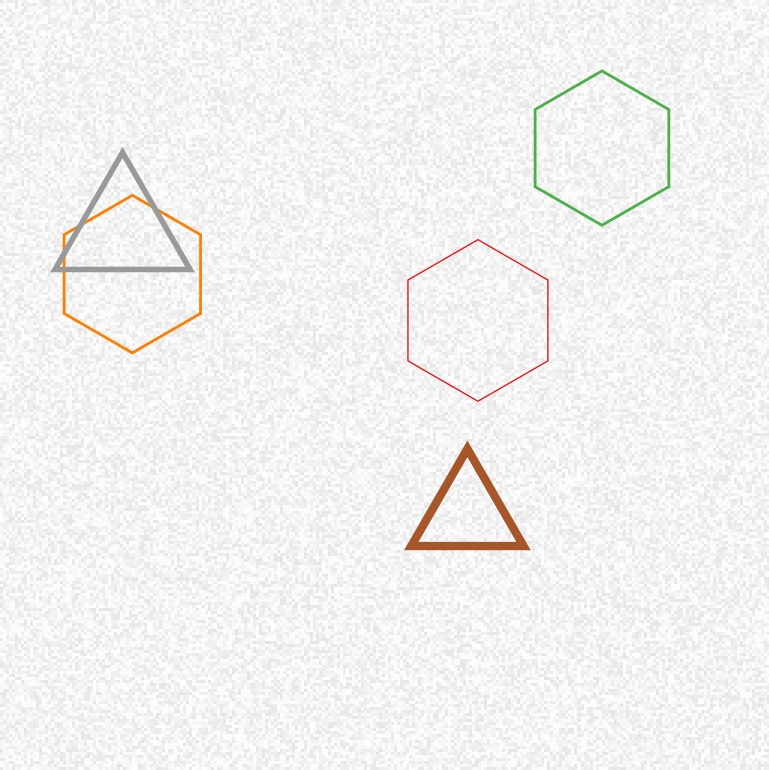[{"shape": "hexagon", "thickness": 0.5, "radius": 0.52, "center": [0.621, 0.584]}, {"shape": "hexagon", "thickness": 1, "radius": 0.5, "center": [0.782, 0.808]}, {"shape": "hexagon", "thickness": 1, "radius": 0.51, "center": [0.172, 0.644]}, {"shape": "triangle", "thickness": 3, "radius": 0.42, "center": [0.607, 0.333]}, {"shape": "triangle", "thickness": 2, "radius": 0.51, "center": [0.159, 0.701]}]